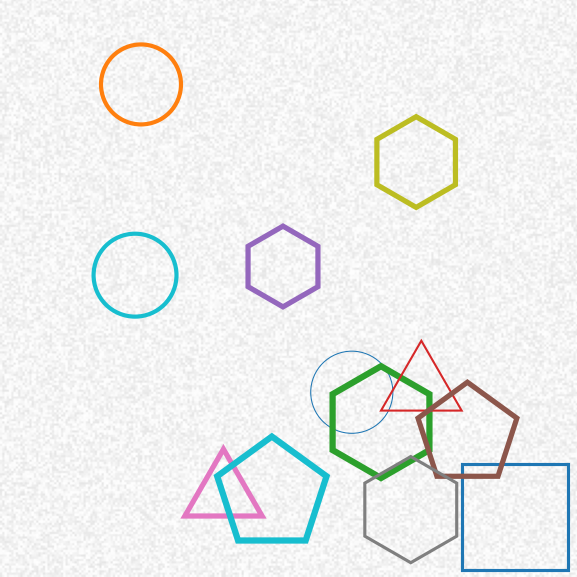[{"shape": "square", "thickness": 1.5, "radius": 0.46, "center": [0.892, 0.105]}, {"shape": "circle", "thickness": 0.5, "radius": 0.36, "center": [0.609, 0.32]}, {"shape": "circle", "thickness": 2, "radius": 0.35, "center": [0.244, 0.853]}, {"shape": "hexagon", "thickness": 3, "radius": 0.48, "center": [0.66, 0.268]}, {"shape": "triangle", "thickness": 1, "radius": 0.4, "center": [0.73, 0.328]}, {"shape": "hexagon", "thickness": 2.5, "radius": 0.35, "center": [0.49, 0.538]}, {"shape": "pentagon", "thickness": 2.5, "radius": 0.45, "center": [0.809, 0.247]}, {"shape": "triangle", "thickness": 2.5, "radius": 0.39, "center": [0.387, 0.144]}, {"shape": "hexagon", "thickness": 1.5, "radius": 0.46, "center": [0.711, 0.117]}, {"shape": "hexagon", "thickness": 2.5, "radius": 0.39, "center": [0.721, 0.719]}, {"shape": "pentagon", "thickness": 3, "radius": 0.5, "center": [0.471, 0.144]}, {"shape": "circle", "thickness": 2, "radius": 0.36, "center": [0.234, 0.523]}]